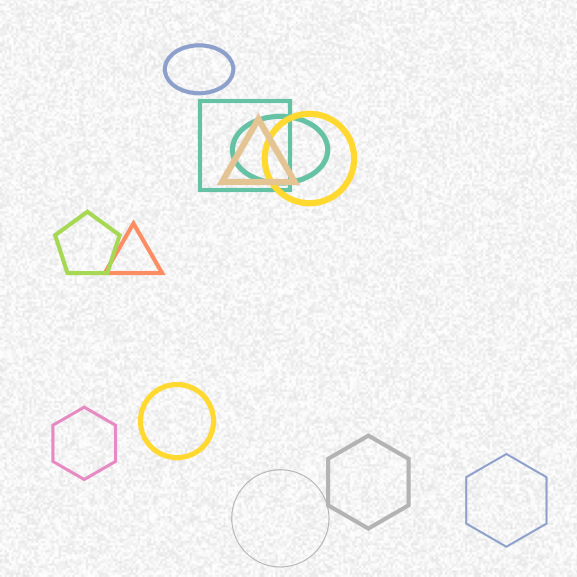[{"shape": "oval", "thickness": 2.5, "radius": 0.41, "center": [0.485, 0.74]}, {"shape": "square", "thickness": 2, "radius": 0.39, "center": [0.424, 0.747]}, {"shape": "triangle", "thickness": 2, "radius": 0.29, "center": [0.231, 0.555]}, {"shape": "hexagon", "thickness": 1, "radius": 0.4, "center": [0.877, 0.133]}, {"shape": "oval", "thickness": 2, "radius": 0.3, "center": [0.345, 0.879]}, {"shape": "hexagon", "thickness": 1.5, "radius": 0.31, "center": [0.146, 0.231]}, {"shape": "pentagon", "thickness": 2, "radius": 0.29, "center": [0.151, 0.574]}, {"shape": "circle", "thickness": 2.5, "radius": 0.32, "center": [0.307, 0.27]}, {"shape": "circle", "thickness": 3, "radius": 0.39, "center": [0.536, 0.725]}, {"shape": "triangle", "thickness": 3, "radius": 0.36, "center": [0.447, 0.72]}, {"shape": "hexagon", "thickness": 2, "radius": 0.4, "center": [0.638, 0.164]}, {"shape": "circle", "thickness": 0.5, "radius": 0.42, "center": [0.485, 0.102]}]